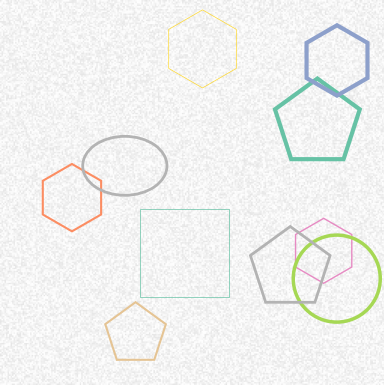[{"shape": "square", "thickness": 0.5, "radius": 0.58, "center": [0.479, 0.343]}, {"shape": "pentagon", "thickness": 3, "radius": 0.58, "center": [0.824, 0.68]}, {"shape": "hexagon", "thickness": 1.5, "radius": 0.44, "center": [0.187, 0.487]}, {"shape": "hexagon", "thickness": 3, "radius": 0.46, "center": [0.875, 0.843]}, {"shape": "hexagon", "thickness": 1, "radius": 0.42, "center": [0.841, 0.349]}, {"shape": "circle", "thickness": 2.5, "radius": 0.56, "center": [0.875, 0.276]}, {"shape": "hexagon", "thickness": 0.5, "radius": 0.51, "center": [0.526, 0.873]}, {"shape": "pentagon", "thickness": 1.5, "radius": 0.41, "center": [0.352, 0.132]}, {"shape": "pentagon", "thickness": 2, "radius": 0.54, "center": [0.754, 0.303]}, {"shape": "oval", "thickness": 2, "radius": 0.55, "center": [0.324, 0.569]}]